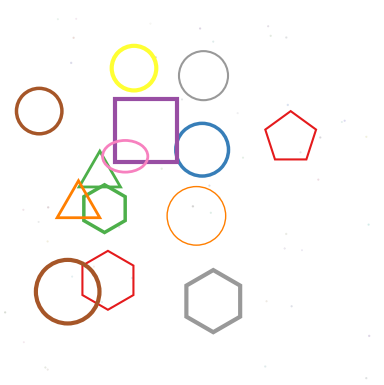[{"shape": "pentagon", "thickness": 1.5, "radius": 0.35, "center": [0.755, 0.642]}, {"shape": "hexagon", "thickness": 1.5, "radius": 0.38, "center": [0.28, 0.272]}, {"shape": "circle", "thickness": 2.5, "radius": 0.34, "center": [0.525, 0.611]}, {"shape": "triangle", "thickness": 2, "radius": 0.31, "center": [0.259, 0.545]}, {"shape": "hexagon", "thickness": 2.5, "radius": 0.31, "center": [0.271, 0.458]}, {"shape": "square", "thickness": 3, "radius": 0.41, "center": [0.379, 0.661]}, {"shape": "triangle", "thickness": 2, "radius": 0.32, "center": [0.204, 0.466]}, {"shape": "circle", "thickness": 1, "radius": 0.38, "center": [0.51, 0.439]}, {"shape": "circle", "thickness": 3, "radius": 0.29, "center": [0.348, 0.823]}, {"shape": "circle", "thickness": 3, "radius": 0.41, "center": [0.176, 0.242]}, {"shape": "circle", "thickness": 2.5, "radius": 0.3, "center": [0.102, 0.711]}, {"shape": "oval", "thickness": 2, "radius": 0.29, "center": [0.325, 0.594]}, {"shape": "circle", "thickness": 1.5, "radius": 0.32, "center": [0.529, 0.803]}, {"shape": "hexagon", "thickness": 3, "radius": 0.4, "center": [0.554, 0.218]}]